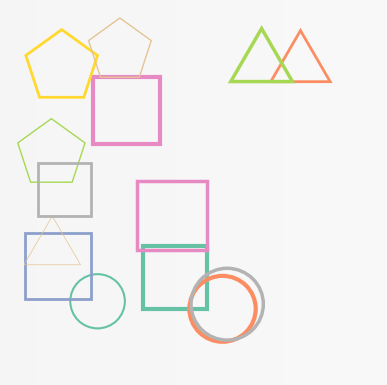[{"shape": "square", "thickness": 3, "radius": 0.41, "center": [0.451, 0.28]}, {"shape": "circle", "thickness": 1.5, "radius": 0.35, "center": [0.252, 0.217]}, {"shape": "triangle", "thickness": 2, "radius": 0.44, "center": [0.775, 0.832]}, {"shape": "circle", "thickness": 3, "radius": 0.43, "center": [0.574, 0.198]}, {"shape": "square", "thickness": 2, "radius": 0.43, "center": [0.15, 0.309]}, {"shape": "square", "thickness": 3, "radius": 0.43, "center": [0.326, 0.713]}, {"shape": "square", "thickness": 2.5, "radius": 0.45, "center": [0.444, 0.44]}, {"shape": "pentagon", "thickness": 1, "radius": 0.46, "center": [0.133, 0.601]}, {"shape": "triangle", "thickness": 2.5, "radius": 0.46, "center": [0.675, 0.834]}, {"shape": "pentagon", "thickness": 2, "radius": 0.49, "center": [0.159, 0.826]}, {"shape": "triangle", "thickness": 0.5, "radius": 0.42, "center": [0.135, 0.354]}, {"shape": "pentagon", "thickness": 1, "radius": 0.43, "center": [0.309, 0.868]}, {"shape": "circle", "thickness": 2.5, "radius": 0.47, "center": [0.586, 0.21]}, {"shape": "square", "thickness": 2, "radius": 0.34, "center": [0.167, 0.507]}]